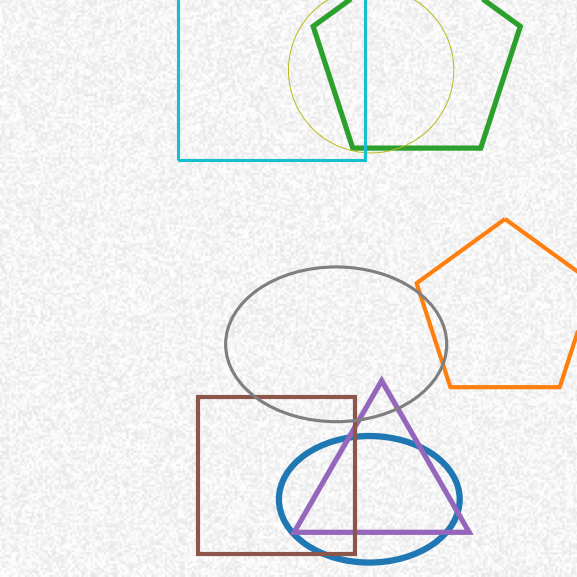[{"shape": "oval", "thickness": 3, "radius": 0.78, "center": [0.639, 0.135]}, {"shape": "pentagon", "thickness": 2, "radius": 0.81, "center": [0.875, 0.459]}, {"shape": "pentagon", "thickness": 2.5, "radius": 0.94, "center": [0.722, 0.895]}, {"shape": "triangle", "thickness": 2.5, "radius": 0.88, "center": [0.661, 0.165]}, {"shape": "square", "thickness": 2, "radius": 0.68, "center": [0.478, 0.176]}, {"shape": "oval", "thickness": 1.5, "radius": 0.96, "center": [0.582, 0.403]}, {"shape": "circle", "thickness": 0.5, "radius": 0.72, "center": [0.643, 0.878]}, {"shape": "square", "thickness": 1.5, "radius": 0.81, "center": [0.47, 0.884]}]